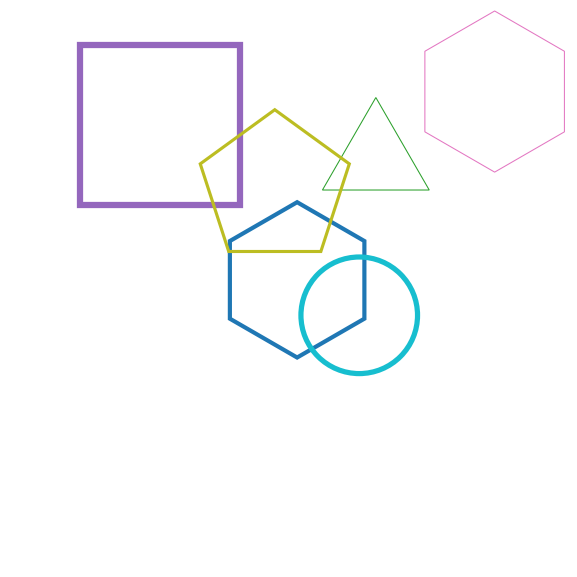[{"shape": "hexagon", "thickness": 2, "radius": 0.67, "center": [0.515, 0.515]}, {"shape": "triangle", "thickness": 0.5, "radius": 0.53, "center": [0.651, 0.723]}, {"shape": "square", "thickness": 3, "radius": 0.69, "center": [0.277, 0.783]}, {"shape": "hexagon", "thickness": 0.5, "radius": 0.7, "center": [0.857, 0.841]}, {"shape": "pentagon", "thickness": 1.5, "radius": 0.68, "center": [0.476, 0.673]}, {"shape": "circle", "thickness": 2.5, "radius": 0.5, "center": [0.622, 0.453]}]